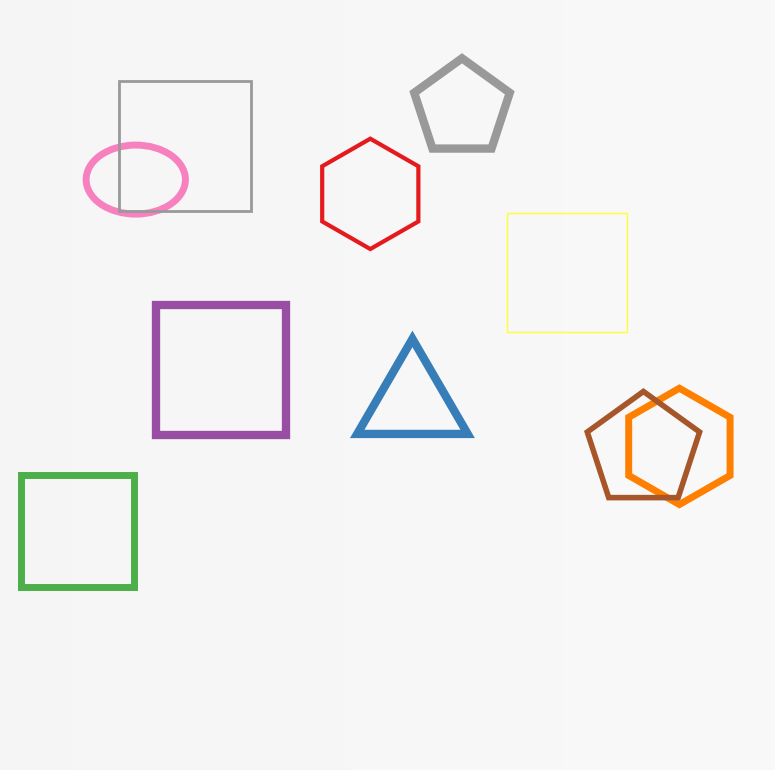[{"shape": "hexagon", "thickness": 1.5, "radius": 0.36, "center": [0.478, 0.748]}, {"shape": "triangle", "thickness": 3, "radius": 0.41, "center": [0.532, 0.478]}, {"shape": "square", "thickness": 2.5, "radius": 0.36, "center": [0.1, 0.31]}, {"shape": "square", "thickness": 3, "radius": 0.42, "center": [0.285, 0.52]}, {"shape": "hexagon", "thickness": 2.5, "radius": 0.38, "center": [0.877, 0.42]}, {"shape": "square", "thickness": 0.5, "radius": 0.39, "center": [0.731, 0.647]}, {"shape": "pentagon", "thickness": 2, "radius": 0.38, "center": [0.83, 0.415]}, {"shape": "oval", "thickness": 2.5, "radius": 0.32, "center": [0.175, 0.767]}, {"shape": "pentagon", "thickness": 3, "radius": 0.32, "center": [0.596, 0.859]}, {"shape": "square", "thickness": 1, "radius": 0.42, "center": [0.239, 0.811]}]